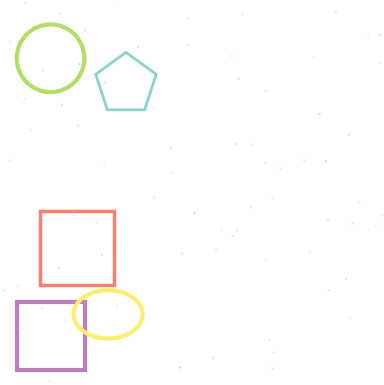[{"shape": "pentagon", "thickness": 2, "radius": 0.41, "center": [0.327, 0.782]}, {"shape": "square", "thickness": 2.5, "radius": 0.48, "center": [0.2, 0.357]}, {"shape": "circle", "thickness": 3, "radius": 0.44, "center": [0.131, 0.849]}, {"shape": "square", "thickness": 3, "radius": 0.44, "center": [0.132, 0.128]}, {"shape": "oval", "thickness": 3, "radius": 0.45, "center": [0.281, 0.184]}]